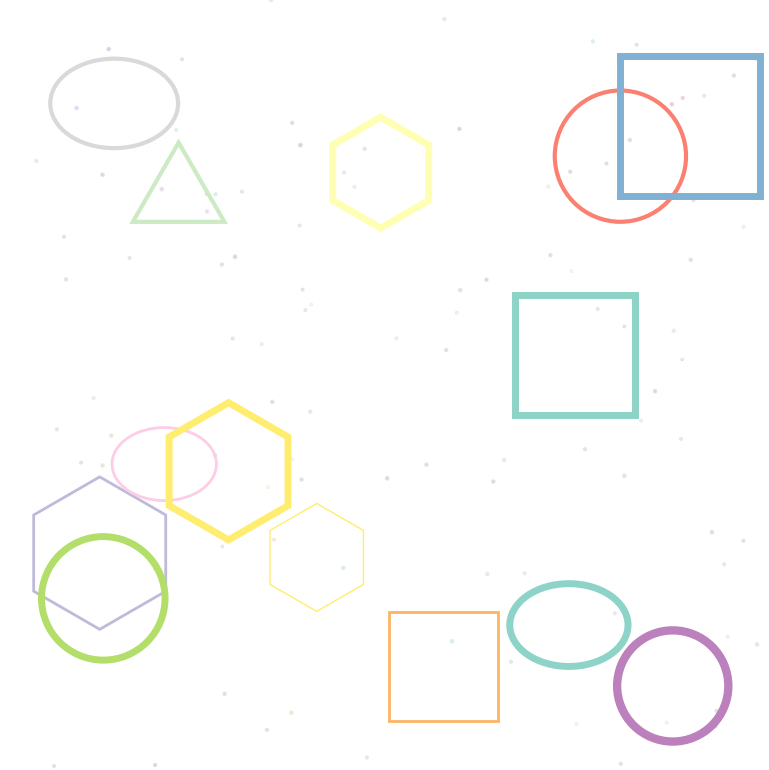[{"shape": "oval", "thickness": 2.5, "radius": 0.38, "center": [0.739, 0.188]}, {"shape": "square", "thickness": 2.5, "radius": 0.39, "center": [0.746, 0.538]}, {"shape": "hexagon", "thickness": 2.5, "radius": 0.36, "center": [0.494, 0.776]}, {"shape": "hexagon", "thickness": 1, "radius": 0.5, "center": [0.129, 0.282]}, {"shape": "circle", "thickness": 1.5, "radius": 0.43, "center": [0.806, 0.797]}, {"shape": "square", "thickness": 2.5, "radius": 0.45, "center": [0.896, 0.836]}, {"shape": "square", "thickness": 1, "radius": 0.35, "center": [0.576, 0.134]}, {"shape": "circle", "thickness": 2.5, "radius": 0.4, "center": [0.134, 0.223]}, {"shape": "oval", "thickness": 1, "radius": 0.34, "center": [0.213, 0.397]}, {"shape": "oval", "thickness": 1.5, "radius": 0.41, "center": [0.148, 0.866]}, {"shape": "circle", "thickness": 3, "radius": 0.36, "center": [0.874, 0.109]}, {"shape": "triangle", "thickness": 1.5, "radius": 0.34, "center": [0.232, 0.746]}, {"shape": "hexagon", "thickness": 0.5, "radius": 0.35, "center": [0.411, 0.276]}, {"shape": "hexagon", "thickness": 2.5, "radius": 0.45, "center": [0.297, 0.388]}]